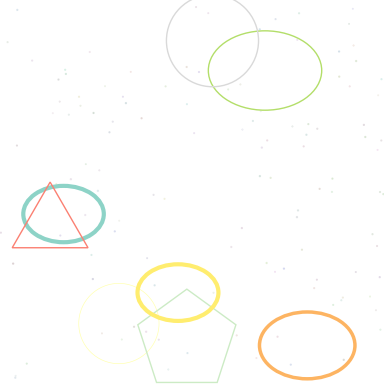[{"shape": "oval", "thickness": 3, "radius": 0.52, "center": [0.165, 0.444]}, {"shape": "circle", "thickness": 0.5, "radius": 0.52, "center": [0.309, 0.16]}, {"shape": "triangle", "thickness": 1, "radius": 0.57, "center": [0.13, 0.413]}, {"shape": "oval", "thickness": 2.5, "radius": 0.62, "center": [0.798, 0.103]}, {"shape": "oval", "thickness": 1, "radius": 0.74, "center": [0.688, 0.817]}, {"shape": "circle", "thickness": 1, "radius": 0.6, "center": [0.552, 0.894]}, {"shape": "pentagon", "thickness": 1, "radius": 0.67, "center": [0.485, 0.115]}, {"shape": "oval", "thickness": 3, "radius": 0.53, "center": [0.462, 0.24]}]